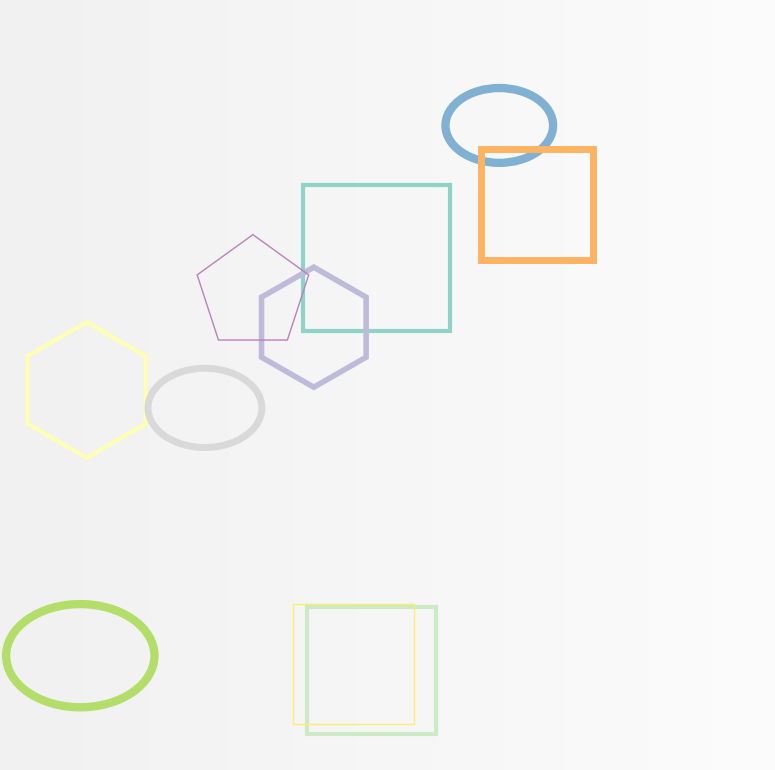[{"shape": "square", "thickness": 1.5, "radius": 0.47, "center": [0.486, 0.665]}, {"shape": "hexagon", "thickness": 1.5, "radius": 0.44, "center": [0.112, 0.494]}, {"shape": "hexagon", "thickness": 2, "radius": 0.39, "center": [0.405, 0.575]}, {"shape": "oval", "thickness": 3, "radius": 0.35, "center": [0.644, 0.837]}, {"shape": "square", "thickness": 2.5, "radius": 0.36, "center": [0.693, 0.734]}, {"shape": "oval", "thickness": 3, "radius": 0.48, "center": [0.104, 0.148]}, {"shape": "oval", "thickness": 2.5, "radius": 0.37, "center": [0.264, 0.47]}, {"shape": "pentagon", "thickness": 0.5, "radius": 0.38, "center": [0.326, 0.62]}, {"shape": "square", "thickness": 1.5, "radius": 0.42, "center": [0.48, 0.129]}, {"shape": "square", "thickness": 0.5, "radius": 0.39, "center": [0.456, 0.137]}]